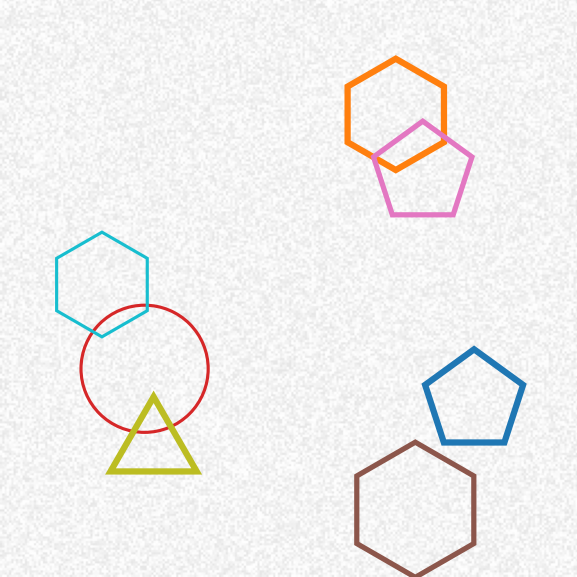[{"shape": "pentagon", "thickness": 3, "radius": 0.45, "center": [0.821, 0.305]}, {"shape": "hexagon", "thickness": 3, "radius": 0.48, "center": [0.685, 0.801]}, {"shape": "circle", "thickness": 1.5, "radius": 0.55, "center": [0.25, 0.361]}, {"shape": "hexagon", "thickness": 2.5, "radius": 0.59, "center": [0.719, 0.116]}, {"shape": "pentagon", "thickness": 2.5, "radius": 0.45, "center": [0.732, 0.7]}, {"shape": "triangle", "thickness": 3, "radius": 0.43, "center": [0.266, 0.226]}, {"shape": "hexagon", "thickness": 1.5, "radius": 0.45, "center": [0.177, 0.506]}]